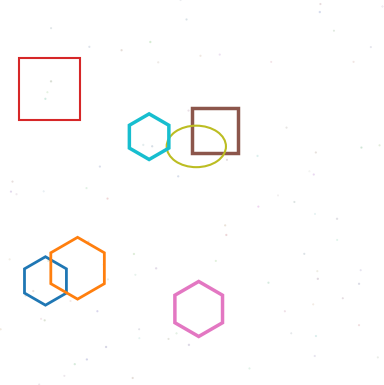[{"shape": "hexagon", "thickness": 2, "radius": 0.31, "center": [0.118, 0.27]}, {"shape": "hexagon", "thickness": 2, "radius": 0.4, "center": [0.202, 0.303]}, {"shape": "square", "thickness": 1.5, "radius": 0.4, "center": [0.128, 0.769]}, {"shape": "square", "thickness": 2.5, "radius": 0.3, "center": [0.558, 0.661]}, {"shape": "hexagon", "thickness": 2.5, "radius": 0.36, "center": [0.516, 0.197]}, {"shape": "oval", "thickness": 1.5, "radius": 0.39, "center": [0.51, 0.62]}, {"shape": "hexagon", "thickness": 2.5, "radius": 0.3, "center": [0.387, 0.645]}]